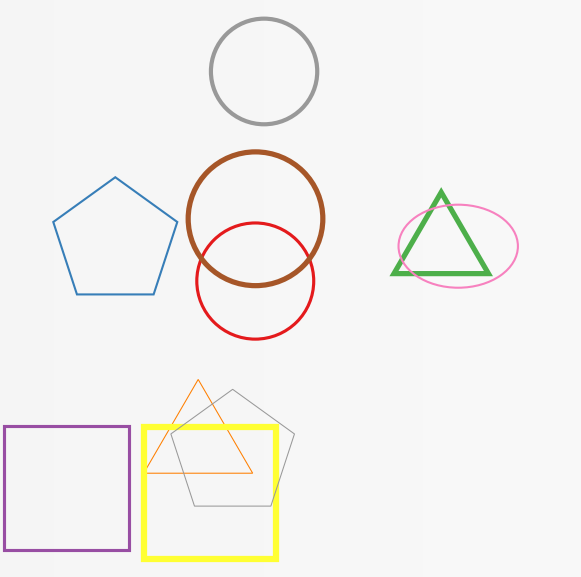[{"shape": "circle", "thickness": 1.5, "radius": 0.5, "center": [0.439, 0.512]}, {"shape": "pentagon", "thickness": 1, "radius": 0.56, "center": [0.198, 0.58]}, {"shape": "triangle", "thickness": 2.5, "radius": 0.47, "center": [0.759, 0.572]}, {"shape": "square", "thickness": 1.5, "radius": 0.54, "center": [0.115, 0.154]}, {"shape": "triangle", "thickness": 0.5, "radius": 0.54, "center": [0.341, 0.234]}, {"shape": "square", "thickness": 3, "radius": 0.57, "center": [0.361, 0.145]}, {"shape": "circle", "thickness": 2.5, "radius": 0.58, "center": [0.44, 0.62]}, {"shape": "oval", "thickness": 1, "radius": 0.51, "center": [0.788, 0.573]}, {"shape": "pentagon", "thickness": 0.5, "radius": 0.56, "center": [0.4, 0.213]}, {"shape": "circle", "thickness": 2, "radius": 0.46, "center": [0.454, 0.875]}]